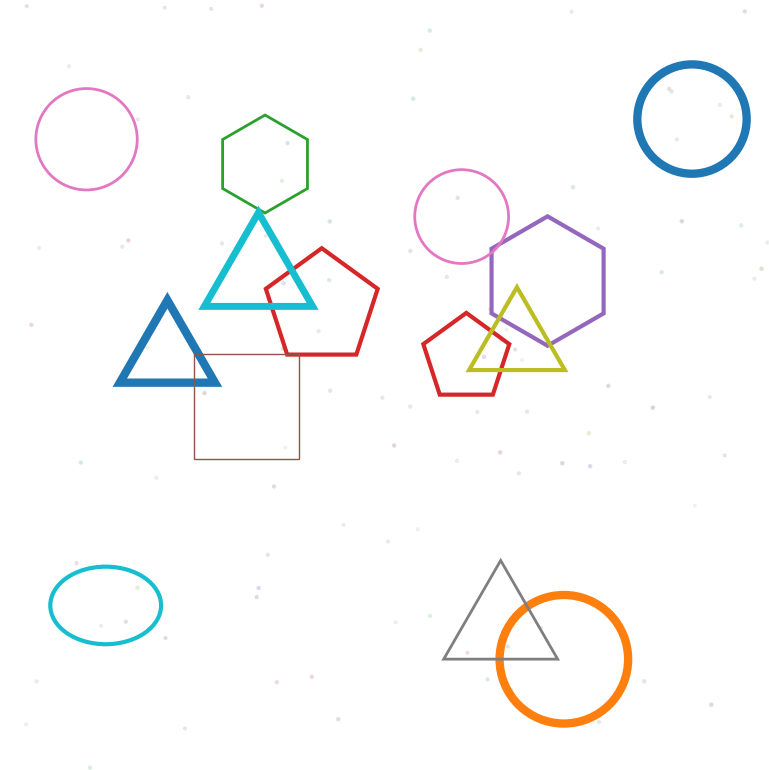[{"shape": "triangle", "thickness": 3, "radius": 0.36, "center": [0.217, 0.539]}, {"shape": "circle", "thickness": 3, "radius": 0.35, "center": [0.899, 0.845]}, {"shape": "circle", "thickness": 3, "radius": 0.42, "center": [0.732, 0.144]}, {"shape": "hexagon", "thickness": 1, "radius": 0.32, "center": [0.344, 0.787]}, {"shape": "pentagon", "thickness": 1.5, "radius": 0.29, "center": [0.606, 0.535]}, {"shape": "pentagon", "thickness": 1.5, "radius": 0.38, "center": [0.418, 0.601]}, {"shape": "hexagon", "thickness": 1.5, "radius": 0.42, "center": [0.711, 0.635]}, {"shape": "square", "thickness": 0.5, "radius": 0.34, "center": [0.321, 0.472]}, {"shape": "circle", "thickness": 1, "radius": 0.33, "center": [0.112, 0.819]}, {"shape": "circle", "thickness": 1, "radius": 0.3, "center": [0.6, 0.719]}, {"shape": "triangle", "thickness": 1, "radius": 0.43, "center": [0.65, 0.187]}, {"shape": "triangle", "thickness": 1.5, "radius": 0.36, "center": [0.671, 0.555]}, {"shape": "triangle", "thickness": 2.5, "radius": 0.41, "center": [0.336, 0.643]}, {"shape": "oval", "thickness": 1.5, "radius": 0.36, "center": [0.137, 0.214]}]